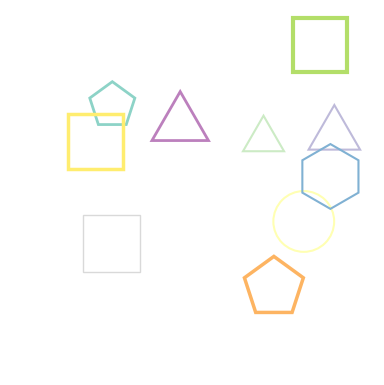[{"shape": "pentagon", "thickness": 2, "radius": 0.31, "center": [0.292, 0.726]}, {"shape": "circle", "thickness": 1.5, "radius": 0.39, "center": [0.789, 0.425]}, {"shape": "triangle", "thickness": 1.5, "radius": 0.39, "center": [0.868, 0.65]}, {"shape": "hexagon", "thickness": 1.5, "radius": 0.42, "center": [0.858, 0.542]}, {"shape": "pentagon", "thickness": 2.5, "radius": 0.4, "center": [0.711, 0.254]}, {"shape": "square", "thickness": 3, "radius": 0.35, "center": [0.832, 0.883]}, {"shape": "square", "thickness": 1, "radius": 0.37, "center": [0.289, 0.368]}, {"shape": "triangle", "thickness": 2, "radius": 0.42, "center": [0.468, 0.677]}, {"shape": "triangle", "thickness": 1.5, "radius": 0.31, "center": [0.684, 0.638]}, {"shape": "square", "thickness": 2.5, "radius": 0.36, "center": [0.248, 0.633]}]